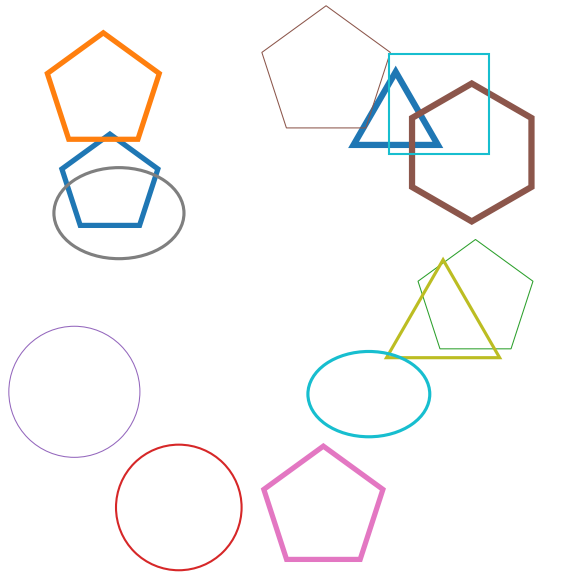[{"shape": "triangle", "thickness": 3, "radius": 0.42, "center": [0.685, 0.79]}, {"shape": "pentagon", "thickness": 2.5, "radius": 0.44, "center": [0.19, 0.68]}, {"shape": "pentagon", "thickness": 2.5, "radius": 0.51, "center": [0.179, 0.84]}, {"shape": "pentagon", "thickness": 0.5, "radius": 0.52, "center": [0.823, 0.48]}, {"shape": "circle", "thickness": 1, "radius": 0.54, "center": [0.31, 0.12]}, {"shape": "circle", "thickness": 0.5, "radius": 0.57, "center": [0.129, 0.321]}, {"shape": "pentagon", "thickness": 0.5, "radius": 0.58, "center": [0.565, 0.872]}, {"shape": "hexagon", "thickness": 3, "radius": 0.6, "center": [0.817, 0.735]}, {"shape": "pentagon", "thickness": 2.5, "radius": 0.54, "center": [0.56, 0.118]}, {"shape": "oval", "thickness": 1.5, "radius": 0.56, "center": [0.206, 0.63]}, {"shape": "triangle", "thickness": 1.5, "radius": 0.57, "center": [0.767, 0.436]}, {"shape": "square", "thickness": 1, "radius": 0.43, "center": [0.76, 0.819]}, {"shape": "oval", "thickness": 1.5, "radius": 0.53, "center": [0.639, 0.317]}]